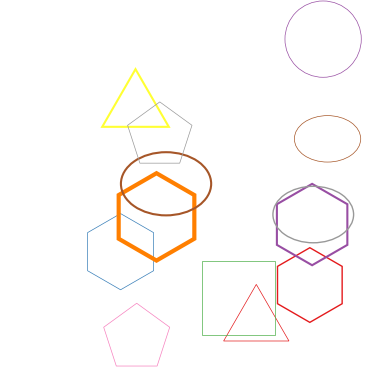[{"shape": "triangle", "thickness": 0.5, "radius": 0.49, "center": [0.666, 0.163]}, {"shape": "hexagon", "thickness": 1, "radius": 0.48, "center": [0.805, 0.26]}, {"shape": "hexagon", "thickness": 0.5, "radius": 0.49, "center": [0.313, 0.346]}, {"shape": "square", "thickness": 0.5, "radius": 0.48, "center": [0.62, 0.226]}, {"shape": "circle", "thickness": 0.5, "radius": 0.5, "center": [0.839, 0.898]}, {"shape": "hexagon", "thickness": 1.5, "radius": 0.53, "center": [0.811, 0.417]}, {"shape": "hexagon", "thickness": 3, "radius": 0.57, "center": [0.407, 0.437]}, {"shape": "triangle", "thickness": 1.5, "radius": 0.5, "center": [0.352, 0.721]}, {"shape": "oval", "thickness": 0.5, "radius": 0.43, "center": [0.851, 0.639]}, {"shape": "oval", "thickness": 1.5, "radius": 0.59, "center": [0.431, 0.523]}, {"shape": "pentagon", "thickness": 0.5, "radius": 0.45, "center": [0.355, 0.122]}, {"shape": "oval", "thickness": 1, "radius": 0.52, "center": [0.814, 0.443]}, {"shape": "pentagon", "thickness": 0.5, "radius": 0.44, "center": [0.415, 0.647]}]